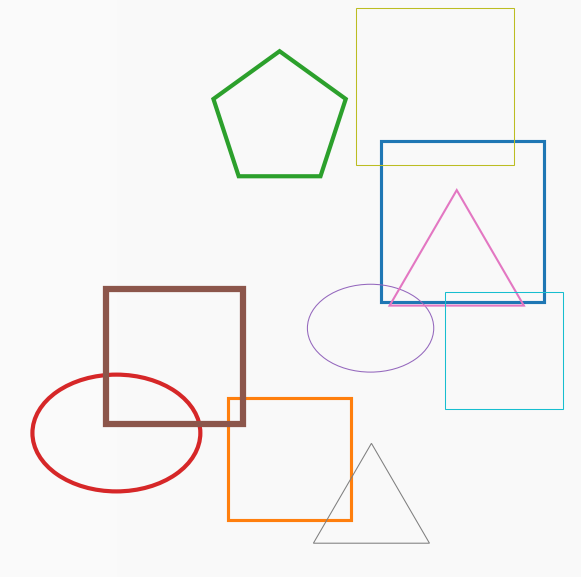[{"shape": "square", "thickness": 1.5, "radius": 0.7, "center": [0.796, 0.615]}, {"shape": "square", "thickness": 1.5, "radius": 0.53, "center": [0.498, 0.204]}, {"shape": "pentagon", "thickness": 2, "radius": 0.6, "center": [0.481, 0.791]}, {"shape": "oval", "thickness": 2, "radius": 0.72, "center": [0.2, 0.249]}, {"shape": "oval", "thickness": 0.5, "radius": 0.54, "center": [0.638, 0.431]}, {"shape": "square", "thickness": 3, "radius": 0.59, "center": [0.3, 0.382]}, {"shape": "triangle", "thickness": 1, "radius": 0.67, "center": [0.786, 0.537]}, {"shape": "triangle", "thickness": 0.5, "radius": 0.58, "center": [0.639, 0.116]}, {"shape": "square", "thickness": 0.5, "radius": 0.68, "center": [0.748, 0.85]}, {"shape": "square", "thickness": 0.5, "radius": 0.51, "center": [0.868, 0.393]}]